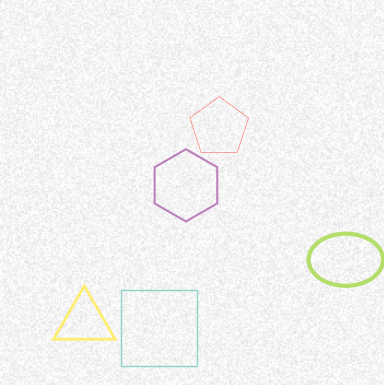[{"shape": "square", "thickness": 1, "radius": 0.49, "center": [0.413, 0.148]}, {"shape": "pentagon", "thickness": 0.5, "radius": 0.4, "center": [0.569, 0.669]}, {"shape": "oval", "thickness": 3, "radius": 0.48, "center": [0.898, 0.325]}, {"shape": "hexagon", "thickness": 1.5, "radius": 0.47, "center": [0.483, 0.519]}, {"shape": "triangle", "thickness": 2, "radius": 0.46, "center": [0.219, 0.165]}]